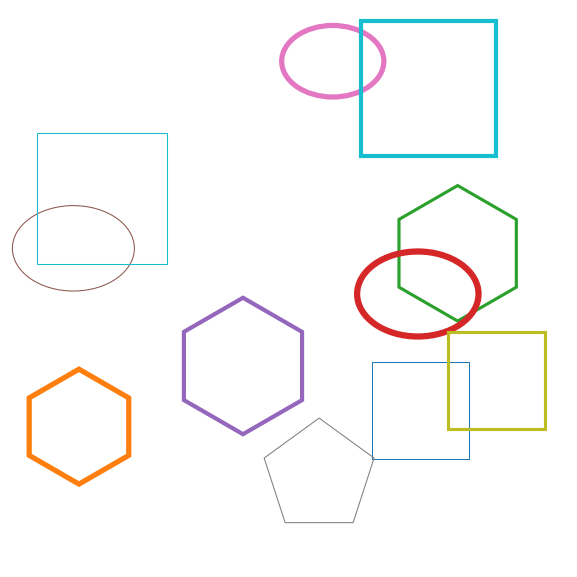[{"shape": "square", "thickness": 0.5, "radius": 0.42, "center": [0.728, 0.289]}, {"shape": "hexagon", "thickness": 2.5, "radius": 0.5, "center": [0.137, 0.26]}, {"shape": "hexagon", "thickness": 1.5, "radius": 0.59, "center": [0.792, 0.561]}, {"shape": "oval", "thickness": 3, "radius": 0.53, "center": [0.723, 0.49]}, {"shape": "hexagon", "thickness": 2, "radius": 0.59, "center": [0.421, 0.365]}, {"shape": "oval", "thickness": 0.5, "radius": 0.53, "center": [0.127, 0.569]}, {"shape": "oval", "thickness": 2.5, "radius": 0.44, "center": [0.576, 0.893]}, {"shape": "pentagon", "thickness": 0.5, "radius": 0.5, "center": [0.553, 0.175]}, {"shape": "square", "thickness": 1.5, "radius": 0.42, "center": [0.86, 0.341]}, {"shape": "square", "thickness": 0.5, "radius": 0.57, "center": [0.177, 0.655]}, {"shape": "square", "thickness": 2, "radius": 0.58, "center": [0.742, 0.846]}]